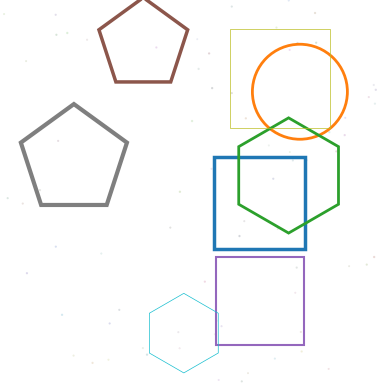[{"shape": "square", "thickness": 2.5, "radius": 0.59, "center": [0.675, 0.473]}, {"shape": "circle", "thickness": 2, "radius": 0.62, "center": [0.779, 0.762]}, {"shape": "hexagon", "thickness": 2, "radius": 0.75, "center": [0.75, 0.544]}, {"shape": "square", "thickness": 1.5, "radius": 0.57, "center": [0.676, 0.219]}, {"shape": "pentagon", "thickness": 2.5, "radius": 0.61, "center": [0.372, 0.885]}, {"shape": "pentagon", "thickness": 3, "radius": 0.72, "center": [0.192, 0.585]}, {"shape": "square", "thickness": 0.5, "radius": 0.65, "center": [0.726, 0.796]}, {"shape": "hexagon", "thickness": 0.5, "radius": 0.52, "center": [0.477, 0.135]}]